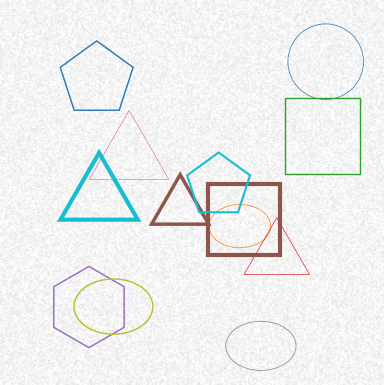[{"shape": "circle", "thickness": 0.5, "radius": 0.49, "center": [0.846, 0.84]}, {"shape": "pentagon", "thickness": 1, "radius": 0.5, "center": [0.251, 0.794]}, {"shape": "oval", "thickness": 0.5, "radius": 0.4, "center": [0.623, 0.413]}, {"shape": "square", "thickness": 1, "radius": 0.49, "center": [0.837, 0.646]}, {"shape": "triangle", "thickness": 0.5, "radius": 0.49, "center": [0.719, 0.336]}, {"shape": "hexagon", "thickness": 1, "radius": 0.53, "center": [0.231, 0.203]}, {"shape": "triangle", "thickness": 2.5, "radius": 0.43, "center": [0.468, 0.461]}, {"shape": "square", "thickness": 3, "radius": 0.46, "center": [0.634, 0.43]}, {"shape": "triangle", "thickness": 0.5, "radius": 0.6, "center": [0.335, 0.594]}, {"shape": "oval", "thickness": 0.5, "radius": 0.46, "center": [0.678, 0.102]}, {"shape": "oval", "thickness": 1, "radius": 0.51, "center": [0.295, 0.204]}, {"shape": "pentagon", "thickness": 1.5, "radius": 0.43, "center": [0.568, 0.518]}, {"shape": "triangle", "thickness": 3, "radius": 0.58, "center": [0.257, 0.487]}]